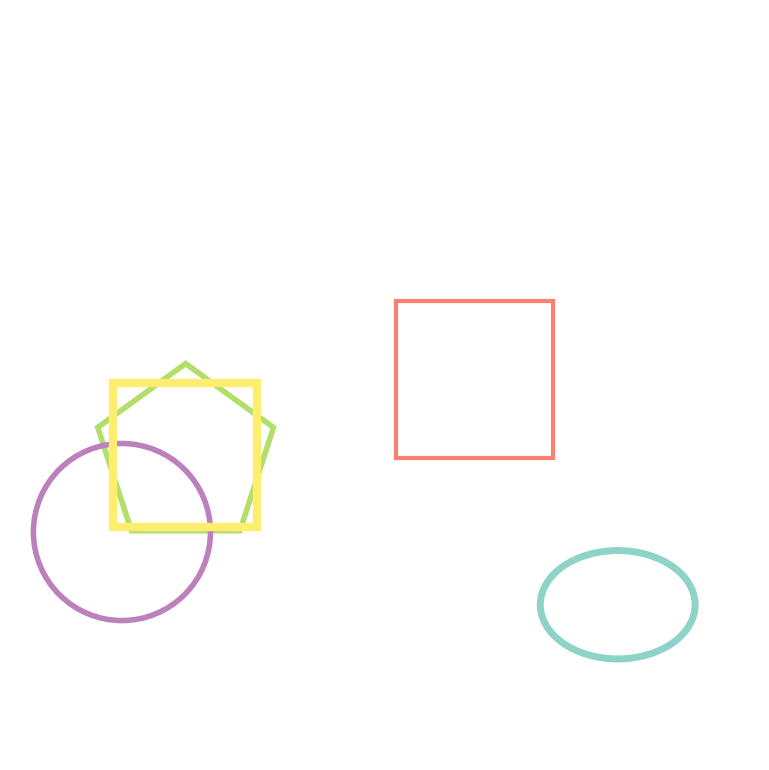[{"shape": "oval", "thickness": 2.5, "radius": 0.5, "center": [0.802, 0.215]}, {"shape": "square", "thickness": 1.5, "radius": 0.51, "center": [0.616, 0.507]}, {"shape": "pentagon", "thickness": 2, "radius": 0.6, "center": [0.241, 0.408]}, {"shape": "circle", "thickness": 2, "radius": 0.57, "center": [0.158, 0.309]}, {"shape": "square", "thickness": 3, "radius": 0.47, "center": [0.24, 0.409]}]